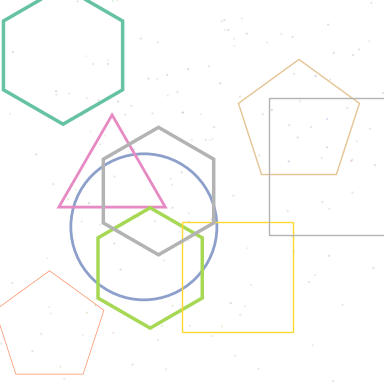[{"shape": "hexagon", "thickness": 2.5, "radius": 0.89, "center": [0.164, 0.856]}, {"shape": "pentagon", "thickness": 0.5, "radius": 0.74, "center": [0.129, 0.148]}, {"shape": "circle", "thickness": 2, "radius": 0.95, "center": [0.374, 0.411]}, {"shape": "triangle", "thickness": 2, "radius": 0.8, "center": [0.291, 0.542]}, {"shape": "hexagon", "thickness": 2.5, "radius": 0.78, "center": [0.39, 0.304]}, {"shape": "square", "thickness": 1, "radius": 0.72, "center": [0.617, 0.28]}, {"shape": "pentagon", "thickness": 1, "radius": 0.83, "center": [0.776, 0.68]}, {"shape": "hexagon", "thickness": 2.5, "radius": 0.83, "center": [0.412, 0.504]}, {"shape": "square", "thickness": 1, "radius": 0.89, "center": [0.877, 0.568]}]